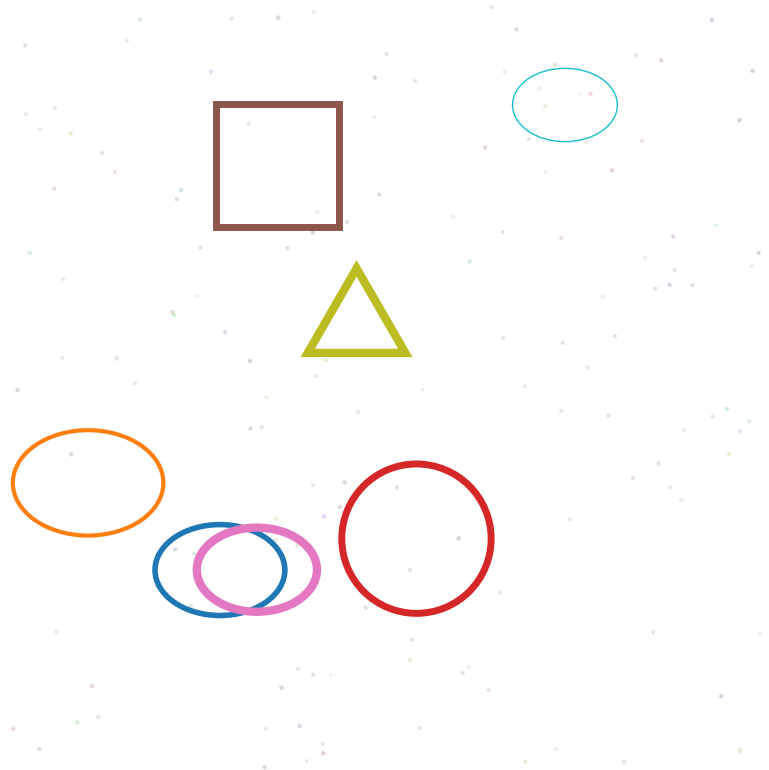[{"shape": "oval", "thickness": 2, "radius": 0.42, "center": [0.286, 0.26]}, {"shape": "oval", "thickness": 1.5, "radius": 0.49, "center": [0.114, 0.373]}, {"shape": "circle", "thickness": 2.5, "radius": 0.49, "center": [0.541, 0.3]}, {"shape": "square", "thickness": 2.5, "radius": 0.4, "center": [0.36, 0.785]}, {"shape": "oval", "thickness": 3, "radius": 0.39, "center": [0.334, 0.26]}, {"shape": "triangle", "thickness": 3, "radius": 0.37, "center": [0.463, 0.578]}, {"shape": "oval", "thickness": 0.5, "radius": 0.34, "center": [0.734, 0.864]}]